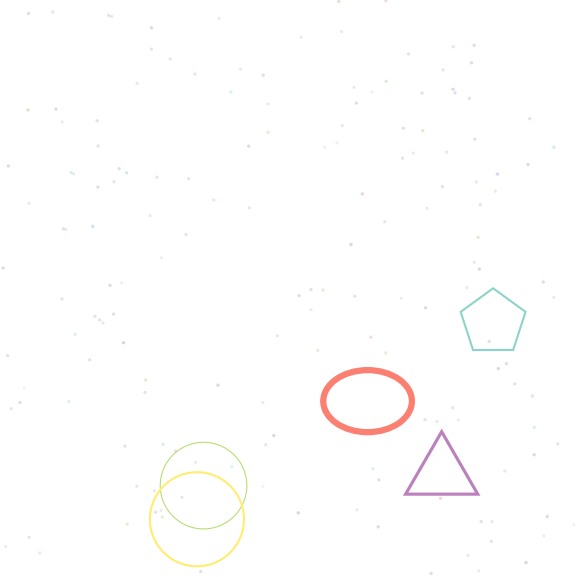[{"shape": "pentagon", "thickness": 1, "radius": 0.3, "center": [0.854, 0.441]}, {"shape": "oval", "thickness": 3, "radius": 0.38, "center": [0.637, 0.305]}, {"shape": "circle", "thickness": 0.5, "radius": 0.38, "center": [0.352, 0.158]}, {"shape": "triangle", "thickness": 1.5, "radius": 0.36, "center": [0.765, 0.18]}, {"shape": "circle", "thickness": 1, "radius": 0.41, "center": [0.341, 0.1]}]